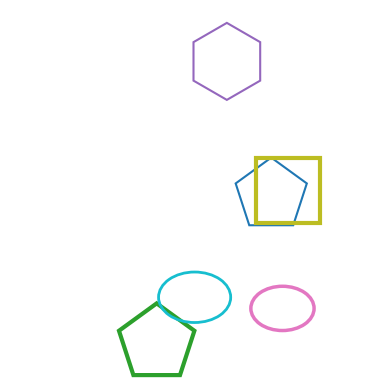[{"shape": "pentagon", "thickness": 1.5, "radius": 0.49, "center": [0.705, 0.494]}, {"shape": "pentagon", "thickness": 3, "radius": 0.51, "center": [0.407, 0.109]}, {"shape": "hexagon", "thickness": 1.5, "radius": 0.5, "center": [0.589, 0.841]}, {"shape": "oval", "thickness": 2.5, "radius": 0.41, "center": [0.734, 0.199]}, {"shape": "square", "thickness": 3, "radius": 0.42, "center": [0.748, 0.506]}, {"shape": "oval", "thickness": 2, "radius": 0.47, "center": [0.506, 0.228]}]